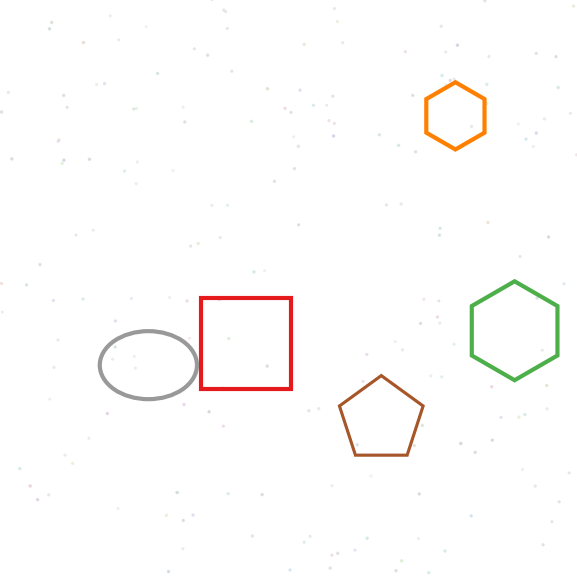[{"shape": "square", "thickness": 2, "radius": 0.39, "center": [0.425, 0.405]}, {"shape": "hexagon", "thickness": 2, "radius": 0.43, "center": [0.891, 0.426]}, {"shape": "hexagon", "thickness": 2, "radius": 0.29, "center": [0.789, 0.799]}, {"shape": "pentagon", "thickness": 1.5, "radius": 0.38, "center": [0.66, 0.273]}, {"shape": "oval", "thickness": 2, "radius": 0.42, "center": [0.257, 0.367]}]